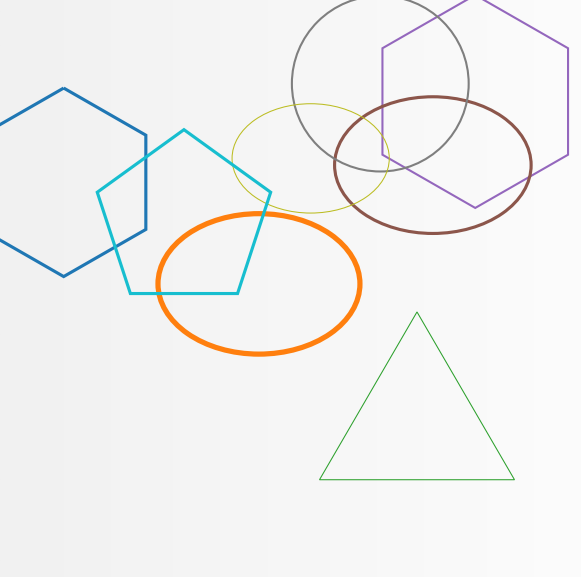[{"shape": "hexagon", "thickness": 1.5, "radius": 0.82, "center": [0.11, 0.683]}, {"shape": "oval", "thickness": 2.5, "radius": 0.87, "center": [0.446, 0.508]}, {"shape": "triangle", "thickness": 0.5, "radius": 0.97, "center": [0.717, 0.265]}, {"shape": "hexagon", "thickness": 1, "radius": 0.92, "center": [0.818, 0.823]}, {"shape": "oval", "thickness": 1.5, "radius": 0.85, "center": [0.745, 0.713]}, {"shape": "circle", "thickness": 1, "radius": 0.76, "center": [0.654, 0.854]}, {"shape": "oval", "thickness": 0.5, "radius": 0.68, "center": [0.534, 0.725]}, {"shape": "pentagon", "thickness": 1.5, "radius": 0.78, "center": [0.316, 0.618]}]